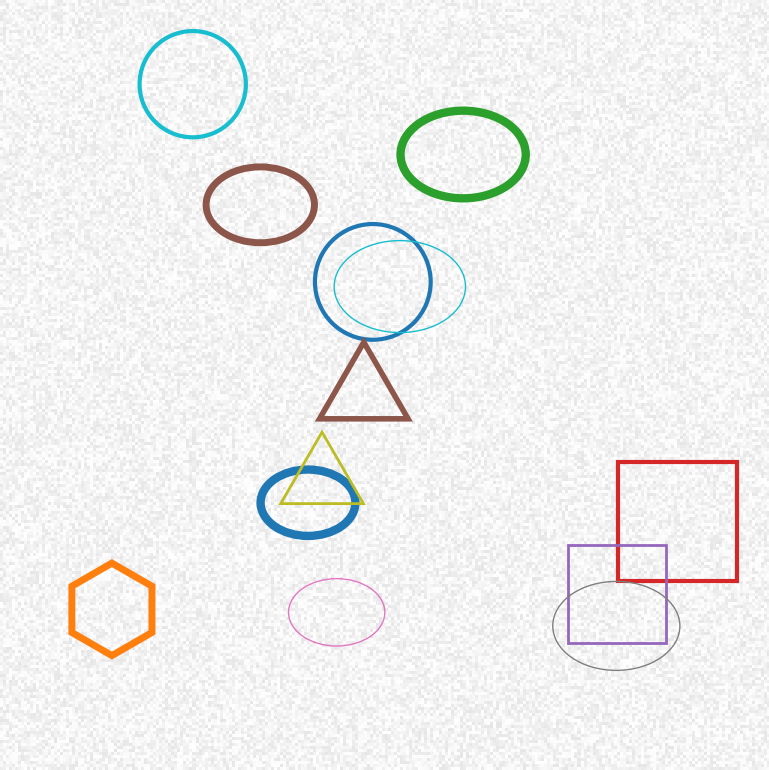[{"shape": "circle", "thickness": 1.5, "radius": 0.38, "center": [0.484, 0.634]}, {"shape": "oval", "thickness": 3, "radius": 0.31, "center": [0.4, 0.347]}, {"shape": "hexagon", "thickness": 2.5, "radius": 0.3, "center": [0.145, 0.209]}, {"shape": "oval", "thickness": 3, "radius": 0.41, "center": [0.601, 0.799]}, {"shape": "square", "thickness": 1.5, "radius": 0.39, "center": [0.88, 0.323]}, {"shape": "square", "thickness": 1, "radius": 0.32, "center": [0.802, 0.228]}, {"shape": "oval", "thickness": 2.5, "radius": 0.35, "center": [0.338, 0.734]}, {"shape": "triangle", "thickness": 2, "radius": 0.33, "center": [0.472, 0.489]}, {"shape": "oval", "thickness": 0.5, "radius": 0.31, "center": [0.437, 0.205]}, {"shape": "oval", "thickness": 0.5, "radius": 0.41, "center": [0.8, 0.187]}, {"shape": "triangle", "thickness": 1, "radius": 0.31, "center": [0.418, 0.377]}, {"shape": "oval", "thickness": 0.5, "radius": 0.43, "center": [0.519, 0.628]}, {"shape": "circle", "thickness": 1.5, "radius": 0.35, "center": [0.25, 0.891]}]